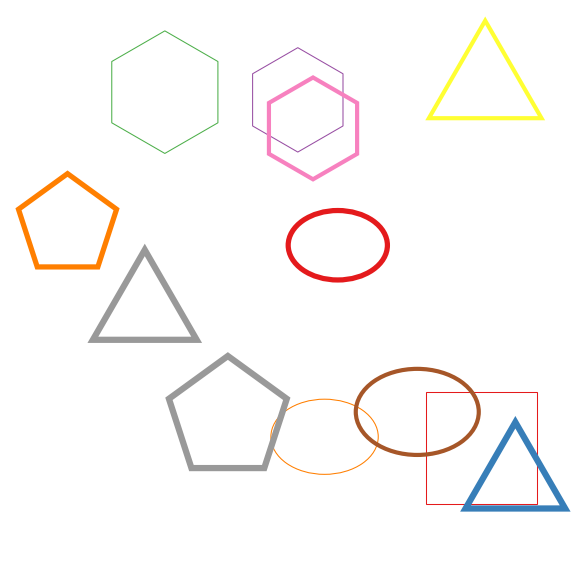[{"shape": "square", "thickness": 0.5, "radius": 0.48, "center": [0.834, 0.224]}, {"shape": "oval", "thickness": 2.5, "radius": 0.43, "center": [0.585, 0.574]}, {"shape": "triangle", "thickness": 3, "radius": 0.5, "center": [0.892, 0.168]}, {"shape": "hexagon", "thickness": 0.5, "radius": 0.53, "center": [0.285, 0.84]}, {"shape": "hexagon", "thickness": 0.5, "radius": 0.45, "center": [0.516, 0.826]}, {"shape": "oval", "thickness": 0.5, "radius": 0.46, "center": [0.562, 0.243]}, {"shape": "pentagon", "thickness": 2.5, "radius": 0.45, "center": [0.117, 0.609]}, {"shape": "triangle", "thickness": 2, "radius": 0.56, "center": [0.84, 0.851]}, {"shape": "oval", "thickness": 2, "radius": 0.53, "center": [0.723, 0.286]}, {"shape": "hexagon", "thickness": 2, "radius": 0.44, "center": [0.542, 0.777]}, {"shape": "triangle", "thickness": 3, "radius": 0.52, "center": [0.251, 0.463]}, {"shape": "pentagon", "thickness": 3, "radius": 0.54, "center": [0.395, 0.275]}]